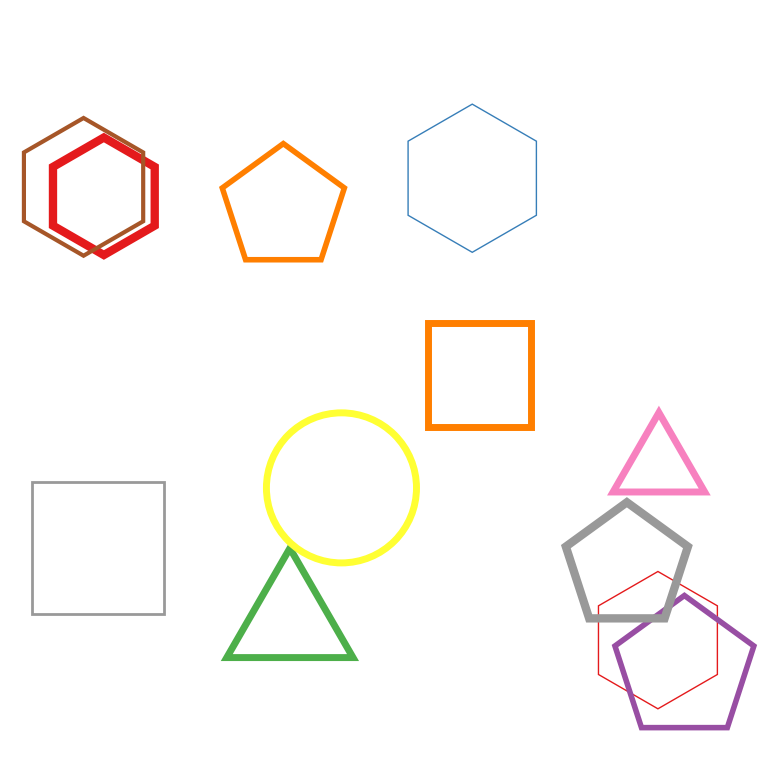[{"shape": "hexagon", "thickness": 0.5, "radius": 0.45, "center": [0.854, 0.169]}, {"shape": "hexagon", "thickness": 3, "radius": 0.38, "center": [0.135, 0.745]}, {"shape": "hexagon", "thickness": 0.5, "radius": 0.48, "center": [0.613, 0.769]}, {"shape": "triangle", "thickness": 2.5, "radius": 0.47, "center": [0.376, 0.193]}, {"shape": "pentagon", "thickness": 2, "radius": 0.47, "center": [0.889, 0.132]}, {"shape": "pentagon", "thickness": 2, "radius": 0.42, "center": [0.368, 0.73]}, {"shape": "square", "thickness": 2.5, "radius": 0.34, "center": [0.623, 0.513]}, {"shape": "circle", "thickness": 2.5, "radius": 0.49, "center": [0.443, 0.366]}, {"shape": "hexagon", "thickness": 1.5, "radius": 0.45, "center": [0.109, 0.757]}, {"shape": "triangle", "thickness": 2.5, "radius": 0.34, "center": [0.856, 0.395]}, {"shape": "square", "thickness": 1, "radius": 0.43, "center": [0.127, 0.288]}, {"shape": "pentagon", "thickness": 3, "radius": 0.42, "center": [0.814, 0.264]}]